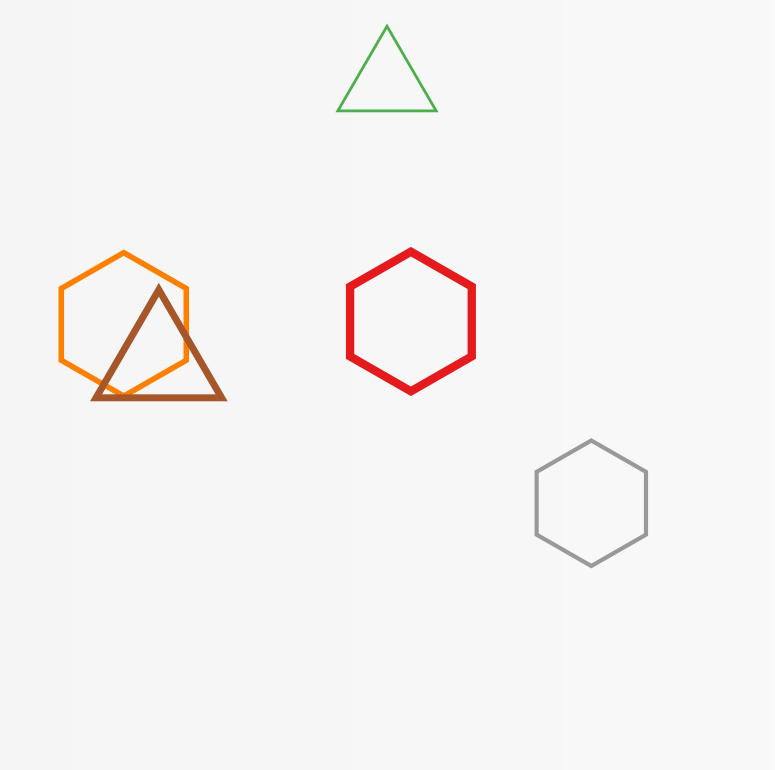[{"shape": "hexagon", "thickness": 3, "radius": 0.45, "center": [0.53, 0.582]}, {"shape": "triangle", "thickness": 1, "radius": 0.37, "center": [0.499, 0.893]}, {"shape": "hexagon", "thickness": 2, "radius": 0.47, "center": [0.16, 0.579]}, {"shape": "triangle", "thickness": 2.5, "radius": 0.47, "center": [0.205, 0.53]}, {"shape": "hexagon", "thickness": 1.5, "radius": 0.41, "center": [0.763, 0.346]}]